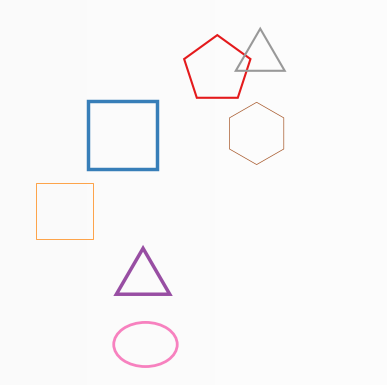[{"shape": "pentagon", "thickness": 1.5, "radius": 0.45, "center": [0.561, 0.819]}, {"shape": "square", "thickness": 2.5, "radius": 0.44, "center": [0.317, 0.649]}, {"shape": "triangle", "thickness": 2.5, "radius": 0.4, "center": [0.369, 0.276]}, {"shape": "square", "thickness": 0.5, "radius": 0.37, "center": [0.167, 0.452]}, {"shape": "hexagon", "thickness": 0.5, "radius": 0.4, "center": [0.662, 0.653]}, {"shape": "oval", "thickness": 2, "radius": 0.41, "center": [0.375, 0.105]}, {"shape": "triangle", "thickness": 1.5, "radius": 0.36, "center": [0.672, 0.853]}]